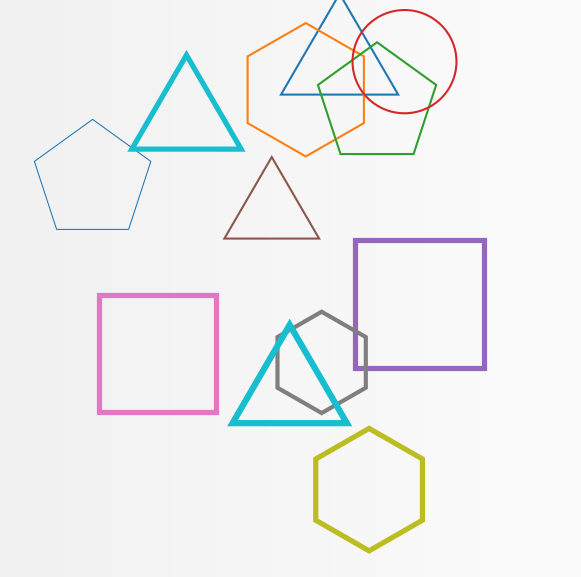[{"shape": "pentagon", "thickness": 0.5, "radius": 0.53, "center": [0.159, 0.687]}, {"shape": "triangle", "thickness": 1, "radius": 0.58, "center": [0.584, 0.894]}, {"shape": "hexagon", "thickness": 1, "radius": 0.58, "center": [0.526, 0.844]}, {"shape": "pentagon", "thickness": 1, "radius": 0.53, "center": [0.649, 0.819]}, {"shape": "circle", "thickness": 1, "radius": 0.45, "center": [0.696, 0.892]}, {"shape": "square", "thickness": 2.5, "radius": 0.55, "center": [0.722, 0.473]}, {"shape": "triangle", "thickness": 1, "radius": 0.47, "center": [0.468, 0.633]}, {"shape": "square", "thickness": 2.5, "radius": 0.51, "center": [0.271, 0.387]}, {"shape": "hexagon", "thickness": 2, "radius": 0.44, "center": [0.553, 0.372]}, {"shape": "hexagon", "thickness": 2.5, "radius": 0.53, "center": [0.635, 0.151]}, {"shape": "triangle", "thickness": 3, "radius": 0.57, "center": [0.498, 0.323]}, {"shape": "triangle", "thickness": 2.5, "radius": 0.54, "center": [0.321, 0.795]}]